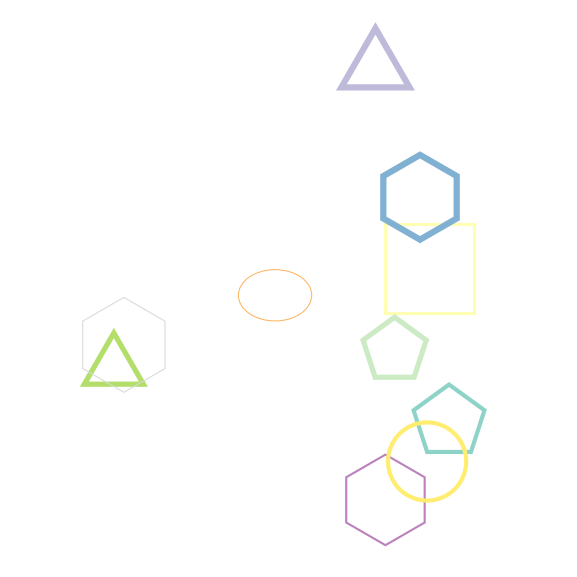[{"shape": "pentagon", "thickness": 2, "radius": 0.32, "center": [0.778, 0.269]}, {"shape": "square", "thickness": 1.5, "radius": 0.39, "center": [0.743, 0.535]}, {"shape": "triangle", "thickness": 3, "radius": 0.34, "center": [0.65, 0.882]}, {"shape": "hexagon", "thickness": 3, "radius": 0.37, "center": [0.727, 0.658]}, {"shape": "oval", "thickness": 0.5, "radius": 0.32, "center": [0.476, 0.488]}, {"shape": "triangle", "thickness": 2.5, "radius": 0.3, "center": [0.197, 0.363]}, {"shape": "hexagon", "thickness": 0.5, "radius": 0.41, "center": [0.214, 0.402]}, {"shape": "hexagon", "thickness": 1, "radius": 0.39, "center": [0.667, 0.134]}, {"shape": "pentagon", "thickness": 2.5, "radius": 0.29, "center": [0.683, 0.392]}, {"shape": "circle", "thickness": 2, "radius": 0.34, "center": [0.74, 0.2]}]